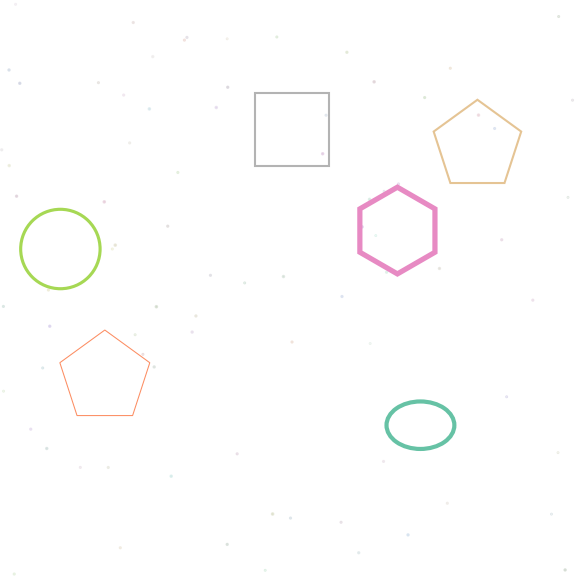[{"shape": "oval", "thickness": 2, "radius": 0.29, "center": [0.728, 0.263]}, {"shape": "pentagon", "thickness": 0.5, "radius": 0.41, "center": [0.182, 0.346]}, {"shape": "hexagon", "thickness": 2.5, "radius": 0.38, "center": [0.688, 0.6]}, {"shape": "circle", "thickness": 1.5, "radius": 0.34, "center": [0.105, 0.568]}, {"shape": "pentagon", "thickness": 1, "radius": 0.4, "center": [0.827, 0.747]}, {"shape": "square", "thickness": 1, "radius": 0.32, "center": [0.505, 0.775]}]